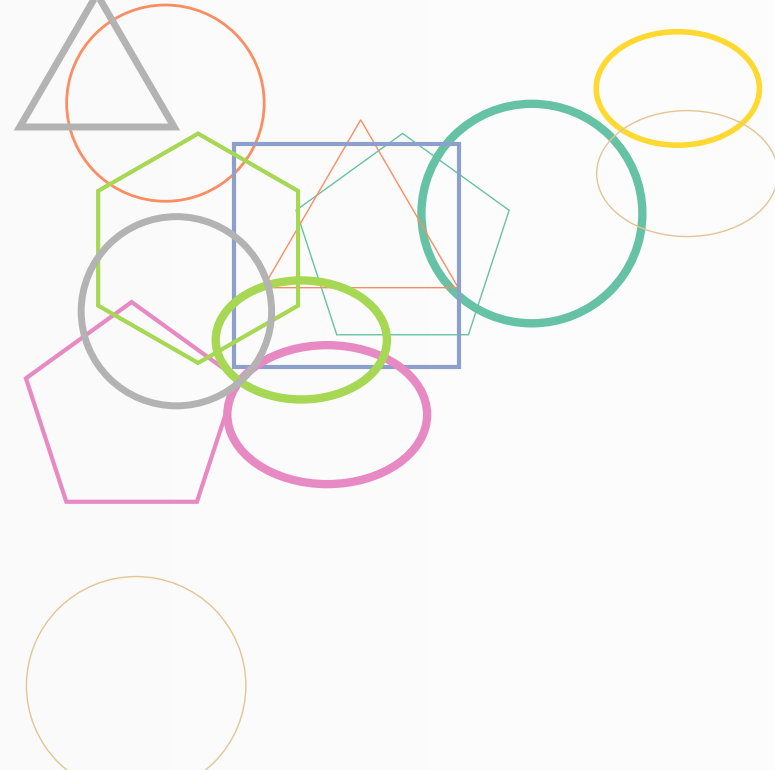[{"shape": "pentagon", "thickness": 0.5, "radius": 0.72, "center": [0.519, 0.682]}, {"shape": "circle", "thickness": 3, "radius": 0.71, "center": [0.686, 0.723]}, {"shape": "triangle", "thickness": 0.5, "radius": 0.73, "center": [0.465, 0.699]}, {"shape": "circle", "thickness": 1, "radius": 0.64, "center": [0.213, 0.866]}, {"shape": "square", "thickness": 1.5, "radius": 0.73, "center": [0.448, 0.668]}, {"shape": "oval", "thickness": 3, "radius": 0.64, "center": [0.422, 0.462]}, {"shape": "pentagon", "thickness": 1.5, "radius": 0.72, "center": [0.17, 0.464]}, {"shape": "hexagon", "thickness": 1.5, "radius": 0.74, "center": [0.256, 0.678]}, {"shape": "oval", "thickness": 3, "radius": 0.55, "center": [0.389, 0.559]}, {"shape": "oval", "thickness": 2, "radius": 0.53, "center": [0.875, 0.885]}, {"shape": "circle", "thickness": 0.5, "radius": 0.71, "center": [0.176, 0.11]}, {"shape": "oval", "thickness": 0.5, "radius": 0.58, "center": [0.887, 0.775]}, {"shape": "circle", "thickness": 2.5, "radius": 0.61, "center": [0.228, 0.596]}, {"shape": "triangle", "thickness": 2.5, "radius": 0.58, "center": [0.125, 0.893]}]